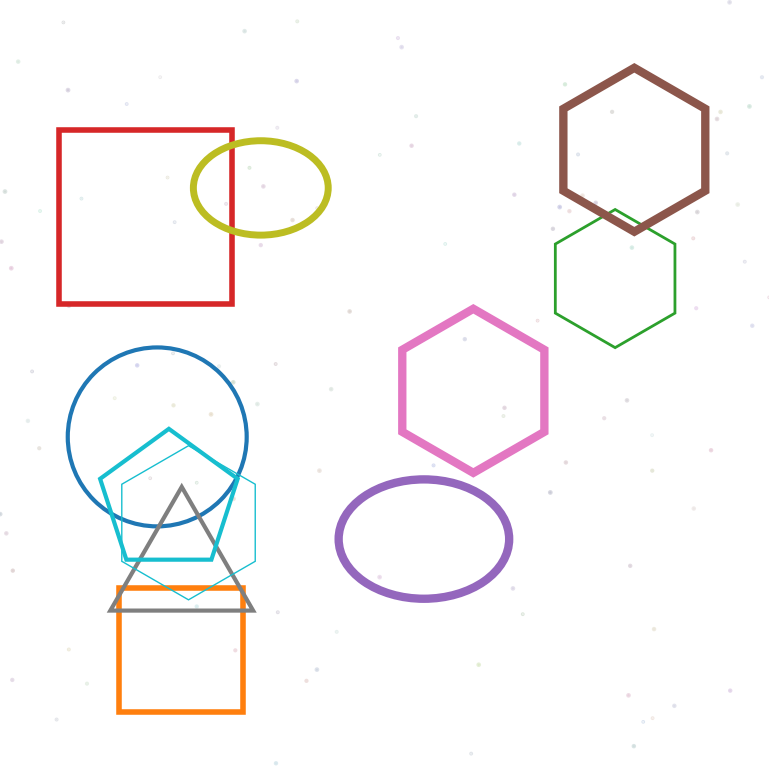[{"shape": "circle", "thickness": 1.5, "radius": 0.58, "center": [0.204, 0.433]}, {"shape": "square", "thickness": 2, "radius": 0.4, "center": [0.235, 0.156]}, {"shape": "hexagon", "thickness": 1, "radius": 0.45, "center": [0.799, 0.638]}, {"shape": "square", "thickness": 2, "radius": 0.56, "center": [0.189, 0.718]}, {"shape": "oval", "thickness": 3, "radius": 0.55, "center": [0.551, 0.3]}, {"shape": "hexagon", "thickness": 3, "radius": 0.53, "center": [0.824, 0.805]}, {"shape": "hexagon", "thickness": 3, "radius": 0.53, "center": [0.615, 0.492]}, {"shape": "triangle", "thickness": 1.5, "radius": 0.54, "center": [0.236, 0.261]}, {"shape": "oval", "thickness": 2.5, "radius": 0.44, "center": [0.339, 0.756]}, {"shape": "pentagon", "thickness": 1.5, "radius": 0.47, "center": [0.219, 0.349]}, {"shape": "hexagon", "thickness": 0.5, "radius": 0.5, "center": [0.245, 0.321]}]